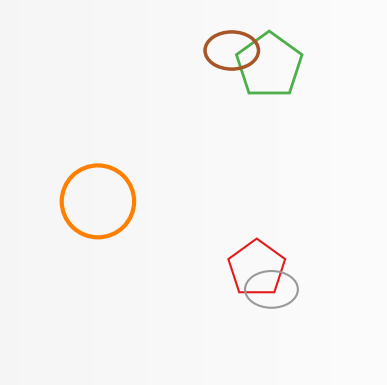[{"shape": "pentagon", "thickness": 1.5, "radius": 0.39, "center": [0.663, 0.303]}, {"shape": "pentagon", "thickness": 2, "radius": 0.44, "center": [0.695, 0.83]}, {"shape": "circle", "thickness": 3, "radius": 0.47, "center": [0.253, 0.477]}, {"shape": "oval", "thickness": 2.5, "radius": 0.35, "center": [0.598, 0.869]}, {"shape": "oval", "thickness": 1.5, "radius": 0.34, "center": [0.701, 0.248]}]